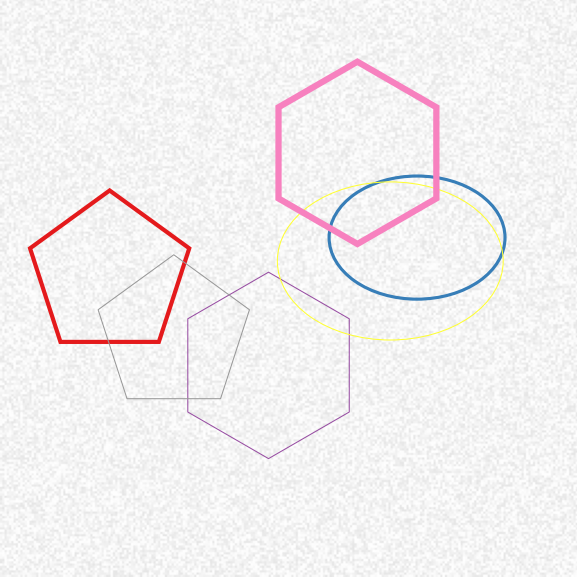[{"shape": "pentagon", "thickness": 2, "radius": 0.72, "center": [0.19, 0.524]}, {"shape": "oval", "thickness": 1.5, "radius": 0.76, "center": [0.722, 0.588]}, {"shape": "hexagon", "thickness": 0.5, "radius": 0.81, "center": [0.465, 0.366]}, {"shape": "oval", "thickness": 0.5, "radius": 0.98, "center": [0.676, 0.547]}, {"shape": "hexagon", "thickness": 3, "radius": 0.79, "center": [0.619, 0.734]}, {"shape": "pentagon", "thickness": 0.5, "radius": 0.69, "center": [0.301, 0.42]}]